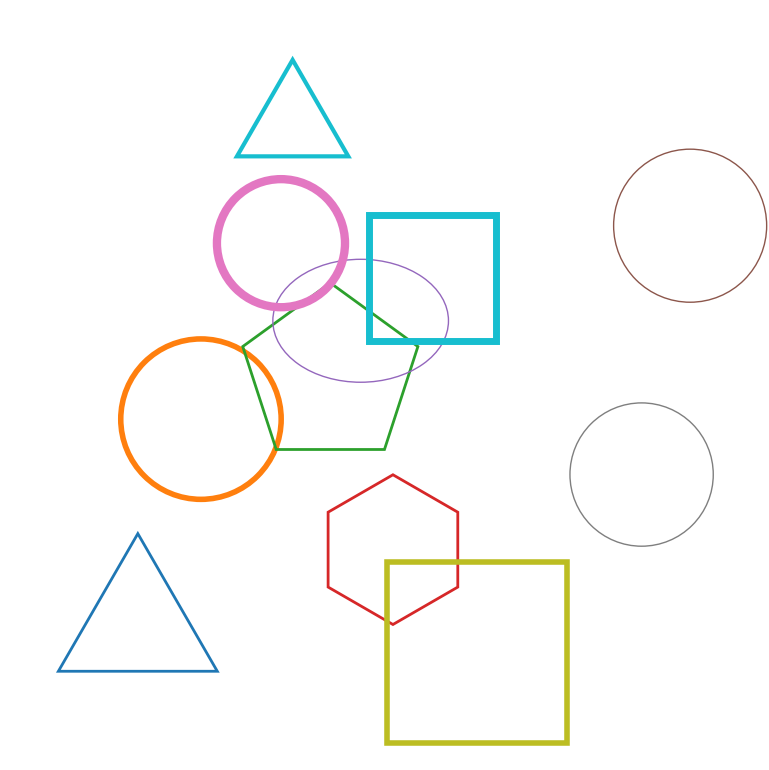[{"shape": "triangle", "thickness": 1, "radius": 0.6, "center": [0.179, 0.188]}, {"shape": "circle", "thickness": 2, "radius": 0.52, "center": [0.261, 0.456]}, {"shape": "pentagon", "thickness": 1, "radius": 0.6, "center": [0.429, 0.513]}, {"shape": "hexagon", "thickness": 1, "radius": 0.49, "center": [0.51, 0.286]}, {"shape": "oval", "thickness": 0.5, "radius": 0.57, "center": [0.468, 0.583]}, {"shape": "circle", "thickness": 0.5, "radius": 0.5, "center": [0.896, 0.707]}, {"shape": "circle", "thickness": 3, "radius": 0.42, "center": [0.365, 0.684]}, {"shape": "circle", "thickness": 0.5, "radius": 0.47, "center": [0.833, 0.384]}, {"shape": "square", "thickness": 2, "radius": 0.59, "center": [0.619, 0.152]}, {"shape": "square", "thickness": 2.5, "radius": 0.41, "center": [0.562, 0.639]}, {"shape": "triangle", "thickness": 1.5, "radius": 0.42, "center": [0.38, 0.839]}]